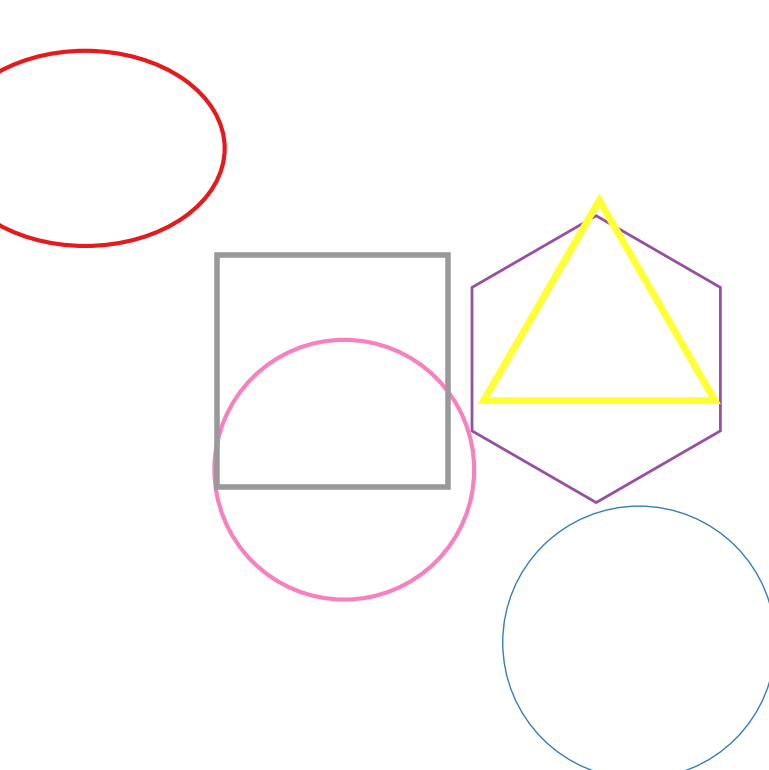[{"shape": "oval", "thickness": 1.5, "radius": 0.91, "center": [0.111, 0.807]}, {"shape": "circle", "thickness": 0.5, "radius": 0.89, "center": [0.83, 0.166]}, {"shape": "hexagon", "thickness": 1, "radius": 0.93, "center": [0.774, 0.534]}, {"shape": "triangle", "thickness": 2.5, "radius": 0.87, "center": [0.778, 0.566]}, {"shape": "circle", "thickness": 1.5, "radius": 0.84, "center": [0.447, 0.39]}, {"shape": "square", "thickness": 2, "radius": 0.75, "center": [0.432, 0.518]}]